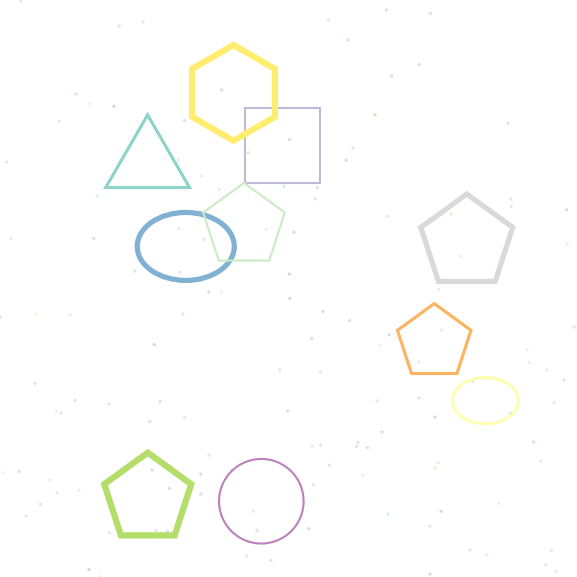[{"shape": "triangle", "thickness": 1.5, "radius": 0.42, "center": [0.256, 0.716]}, {"shape": "oval", "thickness": 1.5, "radius": 0.29, "center": [0.841, 0.305]}, {"shape": "square", "thickness": 1, "radius": 0.32, "center": [0.489, 0.747]}, {"shape": "oval", "thickness": 2.5, "radius": 0.42, "center": [0.322, 0.572]}, {"shape": "pentagon", "thickness": 1.5, "radius": 0.33, "center": [0.752, 0.406]}, {"shape": "pentagon", "thickness": 3, "radius": 0.4, "center": [0.256, 0.136]}, {"shape": "pentagon", "thickness": 2.5, "radius": 0.42, "center": [0.808, 0.579]}, {"shape": "circle", "thickness": 1, "radius": 0.37, "center": [0.453, 0.131]}, {"shape": "pentagon", "thickness": 1, "radius": 0.37, "center": [0.422, 0.608]}, {"shape": "hexagon", "thickness": 3, "radius": 0.41, "center": [0.404, 0.838]}]